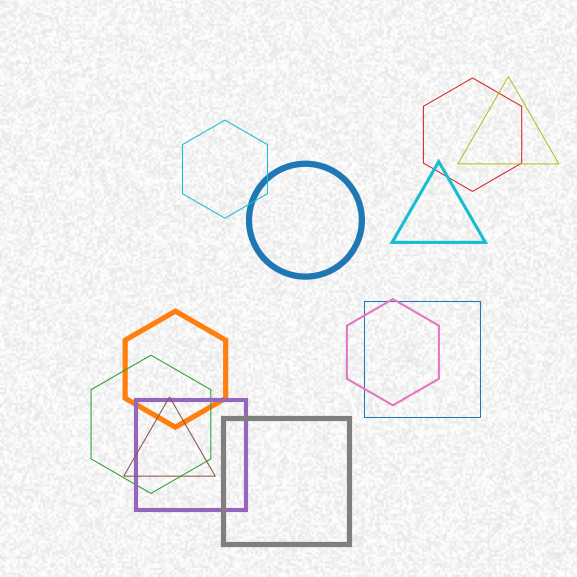[{"shape": "circle", "thickness": 3, "radius": 0.49, "center": [0.529, 0.618]}, {"shape": "square", "thickness": 0.5, "radius": 0.5, "center": [0.731, 0.378]}, {"shape": "hexagon", "thickness": 2.5, "radius": 0.5, "center": [0.304, 0.36]}, {"shape": "hexagon", "thickness": 0.5, "radius": 0.6, "center": [0.261, 0.264]}, {"shape": "hexagon", "thickness": 0.5, "radius": 0.49, "center": [0.818, 0.766]}, {"shape": "square", "thickness": 2, "radius": 0.48, "center": [0.331, 0.211]}, {"shape": "triangle", "thickness": 0.5, "radius": 0.46, "center": [0.294, 0.22]}, {"shape": "hexagon", "thickness": 1, "radius": 0.46, "center": [0.68, 0.389]}, {"shape": "square", "thickness": 2.5, "radius": 0.55, "center": [0.495, 0.166]}, {"shape": "triangle", "thickness": 0.5, "radius": 0.51, "center": [0.88, 0.766]}, {"shape": "hexagon", "thickness": 0.5, "radius": 0.42, "center": [0.39, 0.706]}, {"shape": "triangle", "thickness": 1.5, "radius": 0.47, "center": [0.76, 0.626]}]